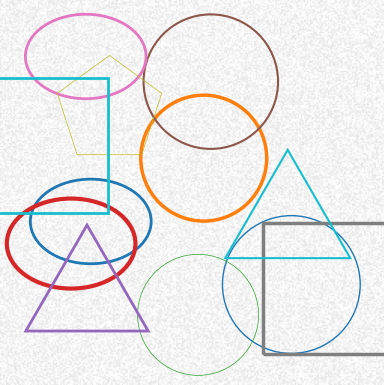[{"shape": "oval", "thickness": 2, "radius": 0.78, "center": [0.236, 0.425]}, {"shape": "circle", "thickness": 1, "radius": 0.89, "center": [0.757, 0.261]}, {"shape": "circle", "thickness": 2.5, "radius": 0.82, "center": [0.529, 0.589]}, {"shape": "circle", "thickness": 0.5, "radius": 0.79, "center": [0.515, 0.182]}, {"shape": "oval", "thickness": 3, "radius": 0.84, "center": [0.185, 0.367]}, {"shape": "triangle", "thickness": 2, "radius": 0.92, "center": [0.226, 0.232]}, {"shape": "circle", "thickness": 1.5, "radius": 0.87, "center": [0.548, 0.788]}, {"shape": "oval", "thickness": 2, "radius": 0.78, "center": [0.223, 0.853]}, {"shape": "square", "thickness": 2.5, "radius": 0.85, "center": [0.853, 0.252]}, {"shape": "pentagon", "thickness": 0.5, "radius": 0.71, "center": [0.284, 0.713]}, {"shape": "triangle", "thickness": 1.5, "radius": 0.94, "center": [0.747, 0.423]}, {"shape": "square", "thickness": 2, "radius": 0.88, "center": [0.105, 0.622]}]